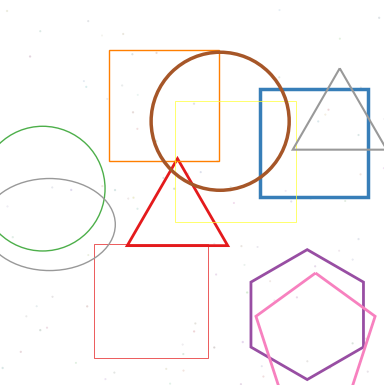[{"shape": "triangle", "thickness": 2, "radius": 0.75, "center": [0.461, 0.437]}, {"shape": "square", "thickness": 0.5, "radius": 0.74, "center": [0.392, 0.218]}, {"shape": "square", "thickness": 2.5, "radius": 0.7, "center": [0.817, 0.628]}, {"shape": "circle", "thickness": 1, "radius": 0.81, "center": [0.111, 0.51]}, {"shape": "hexagon", "thickness": 2, "radius": 0.84, "center": [0.798, 0.183]}, {"shape": "square", "thickness": 1, "radius": 0.72, "center": [0.425, 0.726]}, {"shape": "square", "thickness": 0.5, "radius": 0.79, "center": [0.613, 0.581]}, {"shape": "circle", "thickness": 2.5, "radius": 0.9, "center": [0.572, 0.685]}, {"shape": "pentagon", "thickness": 2, "radius": 0.81, "center": [0.82, 0.128]}, {"shape": "oval", "thickness": 1, "radius": 0.85, "center": [0.129, 0.417]}, {"shape": "triangle", "thickness": 1.5, "radius": 0.7, "center": [0.882, 0.682]}]